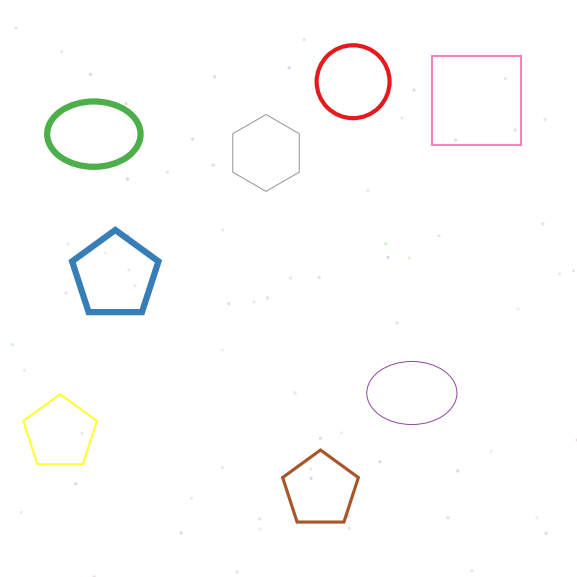[{"shape": "circle", "thickness": 2, "radius": 0.32, "center": [0.611, 0.858]}, {"shape": "pentagon", "thickness": 3, "radius": 0.39, "center": [0.2, 0.522]}, {"shape": "oval", "thickness": 3, "radius": 0.4, "center": [0.163, 0.767]}, {"shape": "oval", "thickness": 0.5, "radius": 0.39, "center": [0.713, 0.319]}, {"shape": "pentagon", "thickness": 1, "radius": 0.34, "center": [0.104, 0.25]}, {"shape": "pentagon", "thickness": 1.5, "radius": 0.34, "center": [0.555, 0.151]}, {"shape": "square", "thickness": 1, "radius": 0.39, "center": [0.825, 0.825]}, {"shape": "hexagon", "thickness": 0.5, "radius": 0.33, "center": [0.461, 0.734]}]